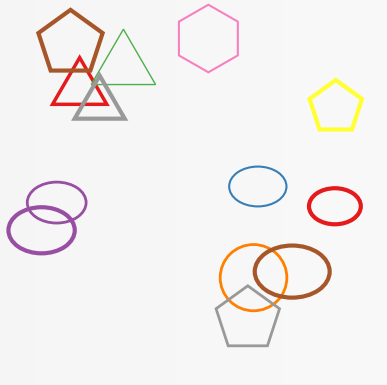[{"shape": "triangle", "thickness": 2.5, "radius": 0.4, "center": [0.206, 0.769]}, {"shape": "oval", "thickness": 3, "radius": 0.33, "center": [0.864, 0.464]}, {"shape": "oval", "thickness": 1.5, "radius": 0.37, "center": [0.665, 0.516]}, {"shape": "triangle", "thickness": 1, "radius": 0.48, "center": [0.318, 0.828]}, {"shape": "oval", "thickness": 2, "radius": 0.38, "center": [0.146, 0.474]}, {"shape": "oval", "thickness": 3, "radius": 0.43, "center": [0.107, 0.402]}, {"shape": "circle", "thickness": 2, "radius": 0.43, "center": [0.654, 0.279]}, {"shape": "pentagon", "thickness": 3, "radius": 0.36, "center": [0.867, 0.721]}, {"shape": "pentagon", "thickness": 3, "radius": 0.44, "center": [0.182, 0.887]}, {"shape": "oval", "thickness": 3, "radius": 0.48, "center": [0.754, 0.295]}, {"shape": "hexagon", "thickness": 1.5, "radius": 0.44, "center": [0.538, 0.9]}, {"shape": "triangle", "thickness": 3, "radius": 0.37, "center": [0.257, 0.729]}, {"shape": "pentagon", "thickness": 2, "radius": 0.43, "center": [0.639, 0.171]}]